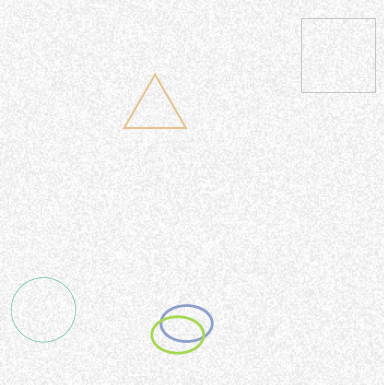[{"shape": "circle", "thickness": 0.5, "radius": 0.42, "center": [0.113, 0.195]}, {"shape": "oval", "thickness": 2, "radius": 0.33, "center": [0.485, 0.16]}, {"shape": "oval", "thickness": 2, "radius": 0.34, "center": [0.462, 0.13]}, {"shape": "triangle", "thickness": 1.5, "radius": 0.46, "center": [0.403, 0.714]}, {"shape": "square", "thickness": 0.5, "radius": 0.48, "center": [0.878, 0.858]}]